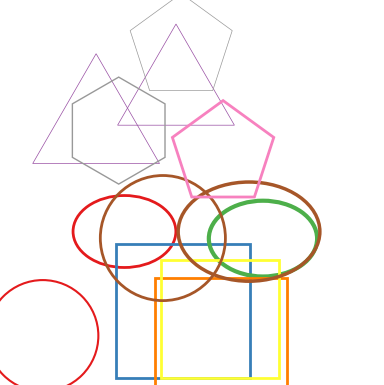[{"shape": "circle", "thickness": 1.5, "radius": 0.72, "center": [0.111, 0.128]}, {"shape": "oval", "thickness": 2, "radius": 0.67, "center": [0.323, 0.399]}, {"shape": "square", "thickness": 2, "radius": 0.87, "center": [0.475, 0.192]}, {"shape": "oval", "thickness": 3, "radius": 0.7, "center": [0.683, 0.38]}, {"shape": "triangle", "thickness": 0.5, "radius": 0.95, "center": [0.25, 0.67]}, {"shape": "triangle", "thickness": 0.5, "radius": 0.88, "center": [0.457, 0.762]}, {"shape": "square", "thickness": 2, "radius": 0.85, "center": [0.575, 0.108]}, {"shape": "square", "thickness": 2, "radius": 0.77, "center": [0.572, 0.172]}, {"shape": "circle", "thickness": 2, "radius": 0.81, "center": [0.423, 0.382]}, {"shape": "oval", "thickness": 2.5, "radius": 0.92, "center": [0.647, 0.398]}, {"shape": "pentagon", "thickness": 2, "radius": 0.69, "center": [0.579, 0.6]}, {"shape": "hexagon", "thickness": 1, "radius": 0.69, "center": [0.308, 0.661]}, {"shape": "pentagon", "thickness": 0.5, "radius": 0.7, "center": [0.471, 0.877]}]